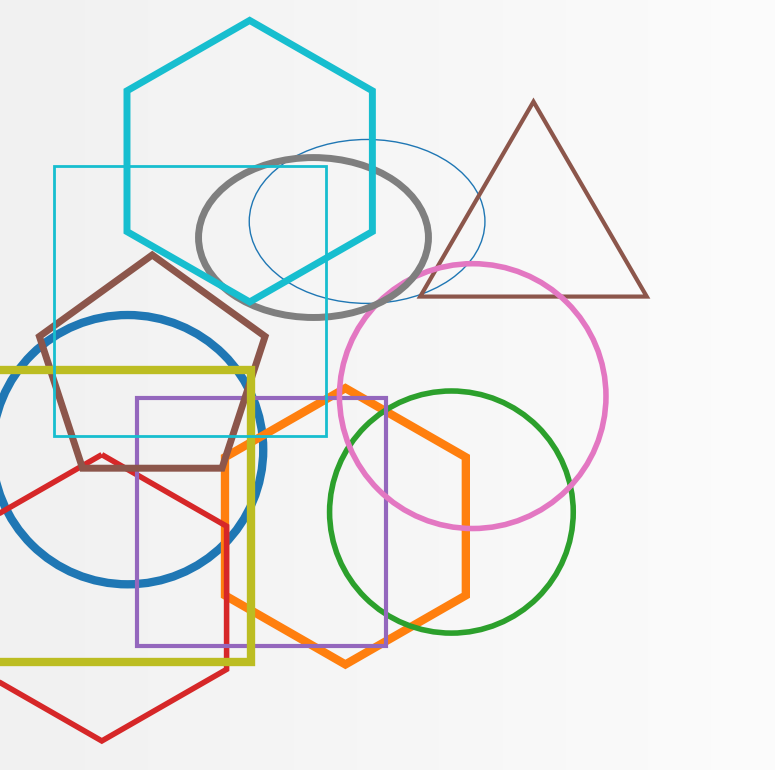[{"shape": "circle", "thickness": 3, "radius": 0.87, "center": [0.165, 0.416]}, {"shape": "oval", "thickness": 0.5, "radius": 0.76, "center": [0.474, 0.712]}, {"shape": "hexagon", "thickness": 3, "radius": 0.9, "center": [0.446, 0.316]}, {"shape": "circle", "thickness": 2, "radius": 0.79, "center": [0.582, 0.335]}, {"shape": "hexagon", "thickness": 2, "radius": 0.93, "center": [0.131, 0.224]}, {"shape": "square", "thickness": 1.5, "radius": 0.8, "center": [0.338, 0.322]}, {"shape": "triangle", "thickness": 1.5, "radius": 0.84, "center": [0.688, 0.699]}, {"shape": "pentagon", "thickness": 2.5, "radius": 0.77, "center": [0.196, 0.516]}, {"shape": "circle", "thickness": 2, "radius": 0.86, "center": [0.61, 0.486]}, {"shape": "oval", "thickness": 2.5, "radius": 0.74, "center": [0.405, 0.692]}, {"shape": "square", "thickness": 3, "radius": 0.95, "center": [0.134, 0.33]}, {"shape": "hexagon", "thickness": 2.5, "radius": 0.91, "center": [0.322, 0.791]}, {"shape": "square", "thickness": 1, "radius": 0.88, "center": [0.245, 0.609]}]